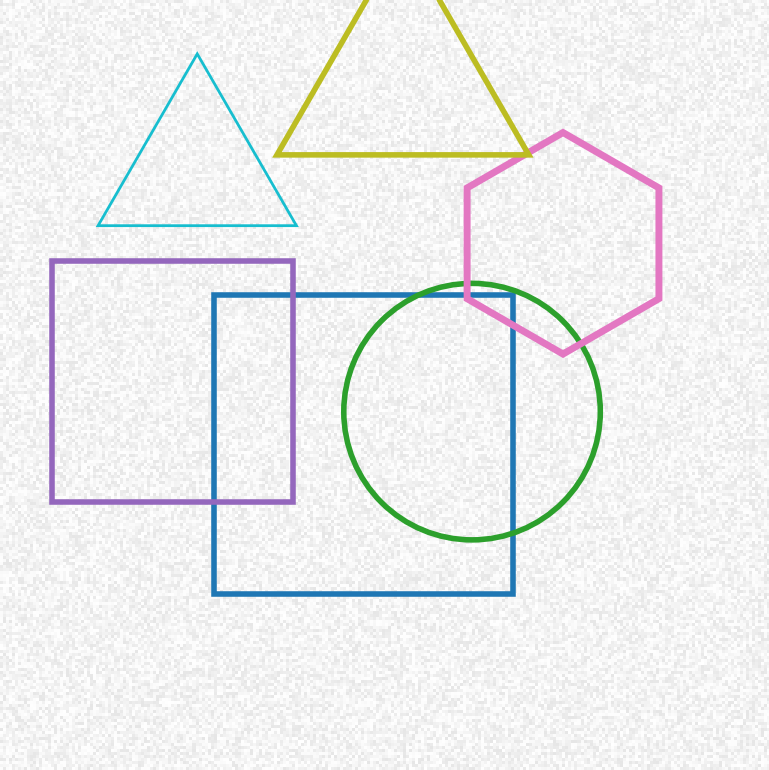[{"shape": "square", "thickness": 2, "radius": 0.97, "center": [0.472, 0.423]}, {"shape": "circle", "thickness": 2, "radius": 0.83, "center": [0.613, 0.465]}, {"shape": "square", "thickness": 2, "radius": 0.78, "center": [0.224, 0.505]}, {"shape": "hexagon", "thickness": 2.5, "radius": 0.72, "center": [0.731, 0.684]}, {"shape": "triangle", "thickness": 2, "radius": 0.94, "center": [0.523, 0.893]}, {"shape": "triangle", "thickness": 1, "radius": 0.74, "center": [0.256, 0.781]}]